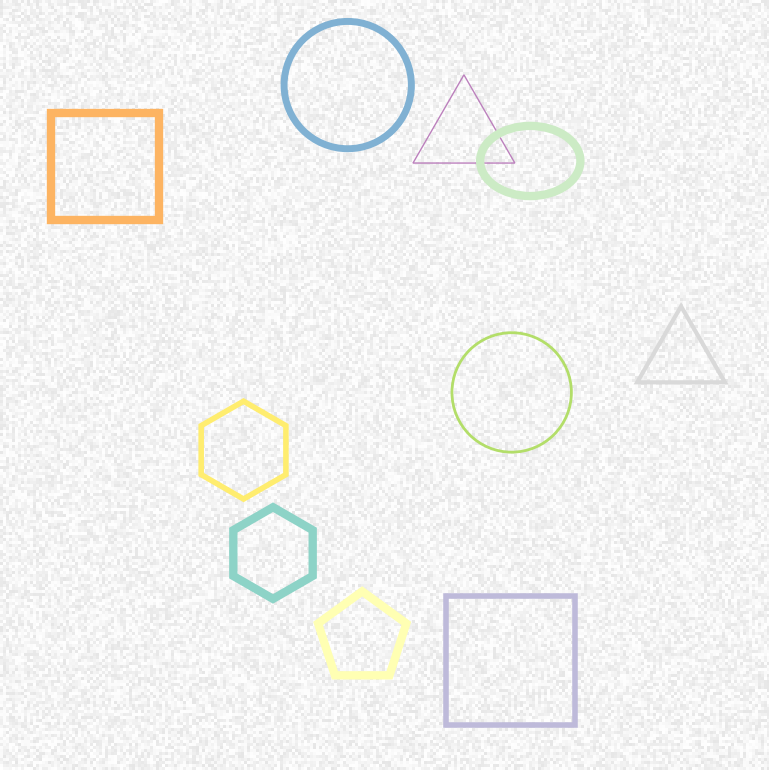[{"shape": "hexagon", "thickness": 3, "radius": 0.3, "center": [0.355, 0.282]}, {"shape": "pentagon", "thickness": 3, "radius": 0.3, "center": [0.47, 0.172]}, {"shape": "square", "thickness": 2, "radius": 0.42, "center": [0.663, 0.142]}, {"shape": "circle", "thickness": 2.5, "radius": 0.41, "center": [0.452, 0.89]}, {"shape": "square", "thickness": 3, "radius": 0.35, "center": [0.136, 0.784]}, {"shape": "circle", "thickness": 1, "radius": 0.39, "center": [0.665, 0.49]}, {"shape": "triangle", "thickness": 1.5, "radius": 0.33, "center": [0.885, 0.536]}, {"shape": "triangle", "thickness": 0.5, "radius": 0.38, "center": [0.603, 0.826]}, {"shape": "oval", "thickness": 3, "radius": 0.33, "center": [0.689, 0.791]}, {"shape": "hexagon", "thickness": 2, "radius": 0.32, "center": [0.316, 0.415]}]